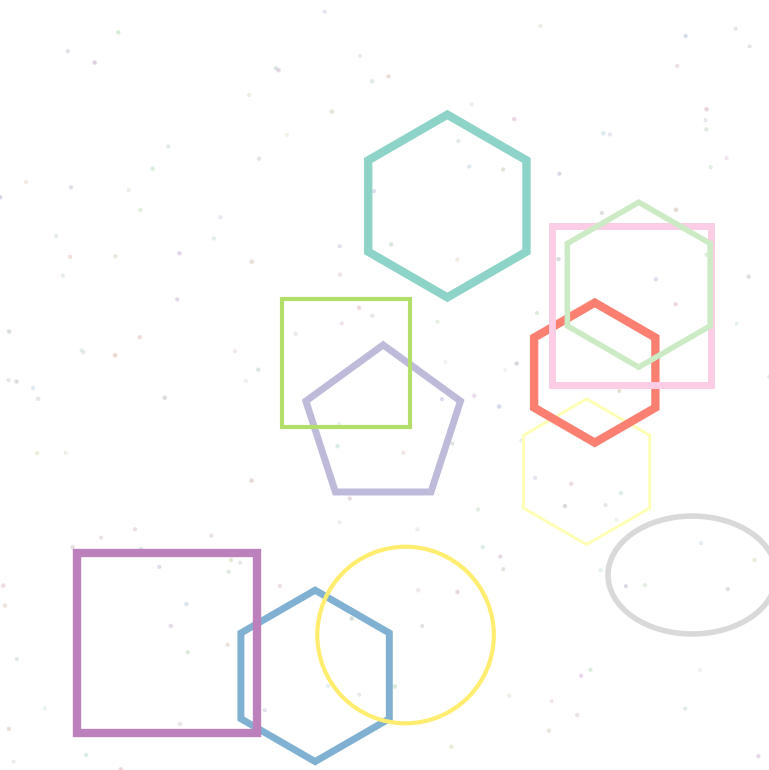[{"shape": "hexagon", "thickness": 3, "radius": 0.59, "center": [0.581, 0.732]}, {"shape": "hexagon", "thickness": 1, "radius": 0.47, "center": [0.762, 0.387]}, {"shape": "pentagon", "thickness": 2.5, "radius": 0.53, "center": [0.498, 0.446]}, {"shape": "hexagon", "thickness": 3, "radius": 0.45, "center": [0.772, 0.516]}, {"shape": "hexagon", "thickness": 2.5, "radius": 0.56, "center": [0.409, 0.122]}, {"shape": "square", "thickness": 1.5, "radius": 0.42, "center": [0.45, 0.529]}, {"shape": "square", "thickness": 2.5, "radius": 0.51, "center": [0.82, 0.604]}, {"shape": "oval", "thickness": 2, "radius": 0.55, "center": [0.899, 0.253]}, {"shape": "square", "thickness": 3, "radius": 0.58, "center": [0.216, 0.165]}, {"shape": "hexagon", "thickness": 2, "radius": 0.54, "center": [0.83, 0.63]}, {"shape": "circle", "thickness": 1.5, "radius": 0.57, "center": [0.527, 0.175]}]